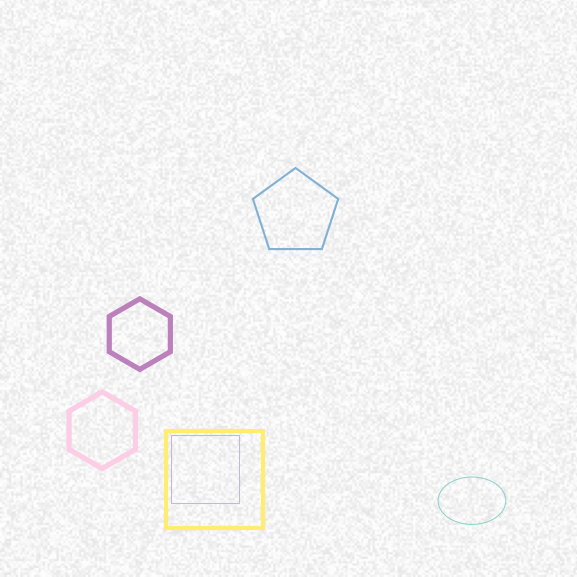[{"shape": "oval", "thickness": 0.5, "radius": 0.29, "center": [0.817, 0.132]}, {"shape": "square", "thickness": 0.5, "radius": 0.29, "center": [0.355, 0.188]}, {"shape": "pentagon", "thickness": 1, "radius": 0.39, "center": [0.512, 0.631]}, {"shape": "hexagon", "thickness": 2.5, "radius": 0.33, "center": [0.177, 0.254]}, {"shape": "hexagon", "thickness": 2.5, "radius": 0.31, "center": [0.242, 0.421]}, {"shape": "square", "thickness": 2, "radius": 0.42, "center": [0.371, 0.169]}]